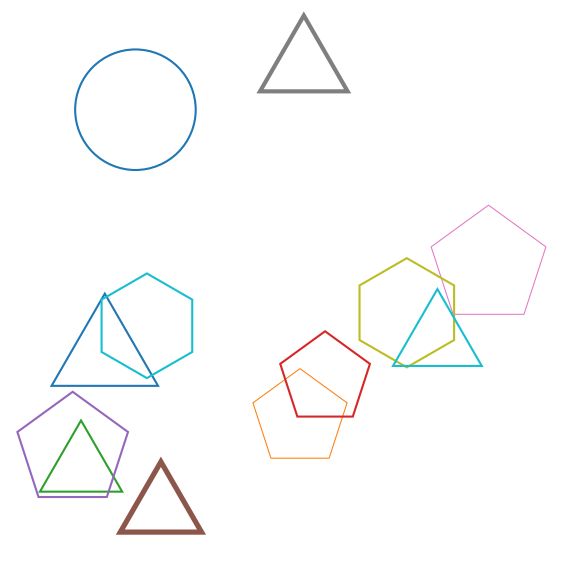[{"shape": "circle", "thickness": 1, "radius": 0.52, "center": [0.235, 0.809]}, {"shape": "triangle", "thickness": 1, "radius": 0.53, "center": [0.181, 0.384]}, {"shape": "pentagon", "thickness": 0.5, "radius": 0.43, "center": [0.52, 0.275]}, {"shape": "triangle", "thickness": 1, "radius": 0.41, "center": [0.14, 0.189]}, {"shape": "pentagon", "thickness": 1, "radius": 0.41, "center": [0.563, 0.344]}, {"shape": "pentagon", "thickness": 1, "radius": 0.5, "center": [0.126, 0.22]}, {"shape": "triangle", "thickness": 2.5, "radius": 0.41, "center": [0.279, 0.118]}, {"shape": "pentagon", "thickness": 0.5, "radius": 0.52, "center": [0.846, 0.539]}, {"shape": "triangle", "thickness": 2, "radius": 0.44, "center": [0.526, 0.885]}, {"shape": "hexagon", "thickness": 1, "radius": 0.47, "center": [0.704, 0.458]}, {"shape": "triangle", "thickness": 1, "radius": 0.44, "center": [0.757, 0.41]}, {"shape": "hexagon", "thickness": 1, "radius": 0.45, "center": [0.254, 0.435]}]